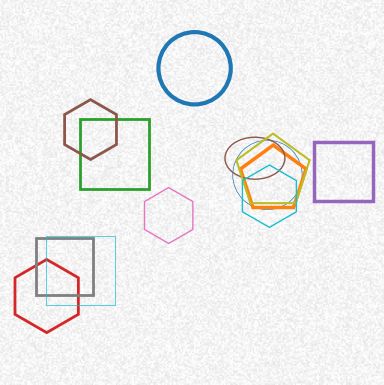[{"shape": "circle", "thickness": 3, "radius": 0.47, "center": [0.505, 0.823]}, {"shape": "circle", "thickness": 0.5, "radius": 0.45, "center": [0.695, 0.546]}, {"shape": "pentagon", "thickness": 2.5, "radius": 0.45, "center": [0.71, 0.533]}, {"shape": "square", "thickness": 2, "radius": 0.45, "center": [0.297, 0.6]}, {"shape": "hexagon", "thickness": 2, "radius": 0.48, "center": [0.121, 0.231]}, {"shape": "square", "thickness": 2.5, "radius": 0.38, "center": [0.892, 0.554]}, {"shape": "hexagon", "thickness": 2, "radius": 0.39, "center": [0.235, 0.664]}, {"shape": "oval", "thickness": 1, "radius": 0.39, "center": [0.662, 0.589]}, {"shape": "hexagon", "thickness": 1, "radius": 0.36, "center": [0.438, 0.44]}, {"shape": "square", "thickness": 2, "radius": 0.37, "center": [0.168, 0.307]}, {"shape": "pentagon", "thickness": 1.5, "radius": 0.5, "center": [0.709, 0.553]}, {"shape": "square", "thickness": 0.5, "radius": 0.45, "center": [0.21, 0.298]}, {"shape": "hexagon", "thickness": 1, "radius": 0.4, "center": [0.7, 0.49]}]